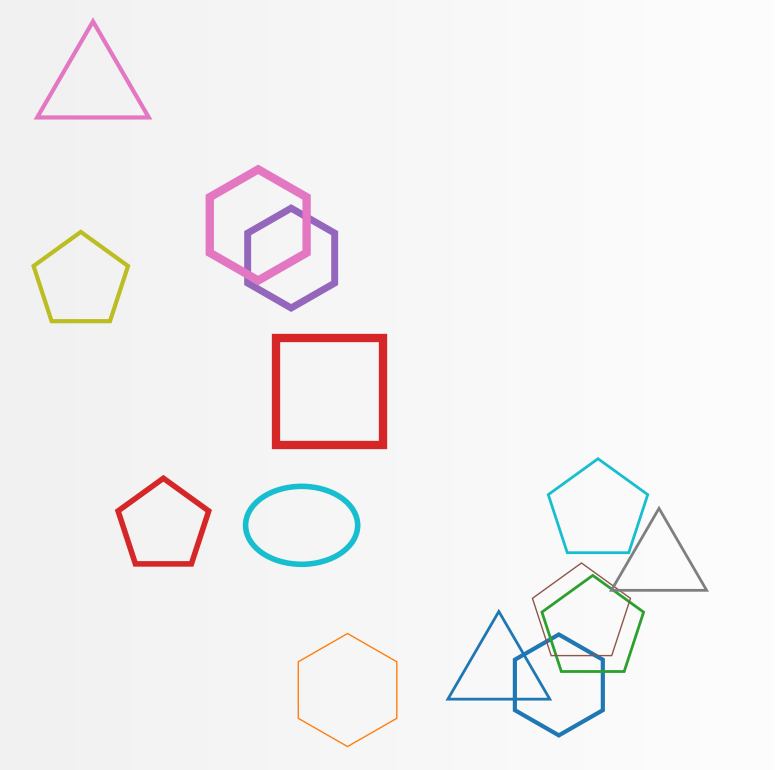[{"shape": "hexagon", "thickness": 1.5, "radius": 0.33, "center": [0.721, 0.11]}, {"shape": "triangle", "thickness": 1, "radius": 0.38, "center": [0.644, 0.13]}, {"shape": "hexagon", "thickness": 0.5, "radius": 0.37, "center": [0.448, 0.104]}, {"shape": "pentagon", "thickness": 1, "radius": 0.34, "center": [0.765, 0.184]}, {"shape": "pentagon", "thickness": 2, "radius": 0.31, "center": [0.211, 0.317]}, {"shape": "square", "thickness": 3, "radius": 0.35, "center": [0.425, 0.492]}, {"shape": "hexagon", "thickness": 2.5, "radius": 0.32, "center": [0.376, 0.665]}, {"shape": "pentagon", "thickness": 0.5, "radius": 0.33, "center": [0.75, 0.202]}, {"shape": "triangle", "thickness": 1.5, "radius": 0.42, "center": [0.12, 0.889]}, {"shape": "hexagon", "thickness": 3, "radius": 0.36, "center": [0.333, 0.708]}, {"shape": "triangle", "thickness": 1, "radius": 0.35, "center": [0.85, 0.269]}, {"shape": "pentagon", "thickness": 1.5, "radius": 0.32, "center": [0.104, 0.635]}, {"shape": "pentagon", "thickness": 1, "radius": 0.34, "center": [0.772, 0.337]}, {"shape": "oval", "thickness": 2, "radius": 0.36, "center": [0.389, 0.318]}]